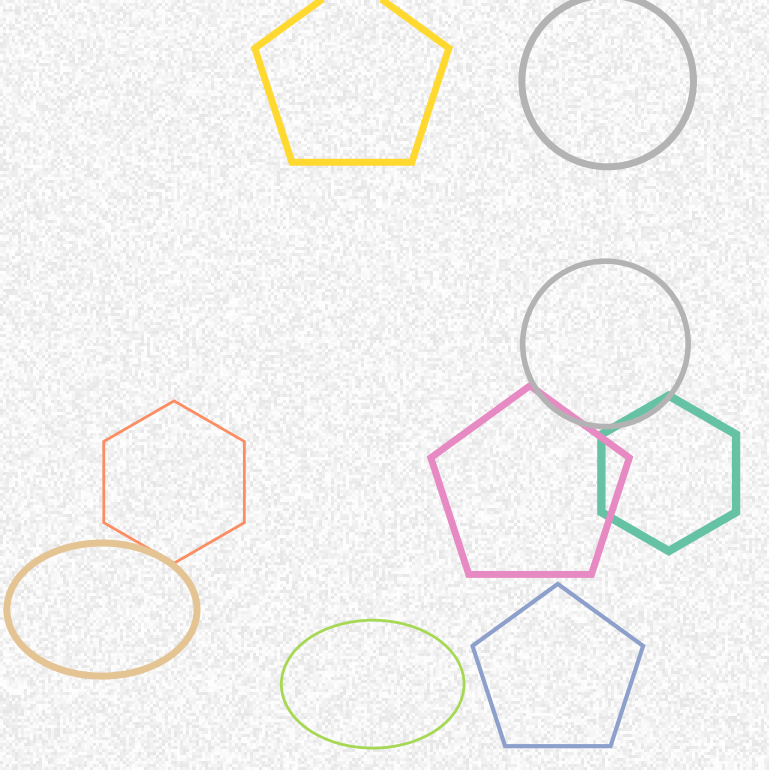[{"shape": "hexagon", "thickness": 3, "radius": 0.5, "center": [0.868, 0.385]}, {"shape": "hexagon", "thickness": 1, "radius": 0.53, "center": [0.226, 0.374]}, {"shape": "pentagon", "thickness": 1.5, "radius": 0.58, "center": [0.724, 0.125]}, {"shape": "pentagon", "thickness": 2.5, "radius": 0.68, "center": [0.688, 0.364]}, {"shape": "oval", "thickness": 1, "radius": 0.59, "center": [0.484, 0.112]}, {"shape": "pentagon", "thickness": 2.5, "radius": 0.66, "center": [0.457, 0.896]}, {"shape": "oval", "thickness": 2.5, "radius": 0.62, "center": [0.132, 0.208]}, {"shape": "circle", "thickness": 2.5, "radius": 0.56, "center": [0.789, 0.895]}, {"shape": "circle", "thickness": 2, "radius": 0.54, "center": [0.786, 0.553]}]